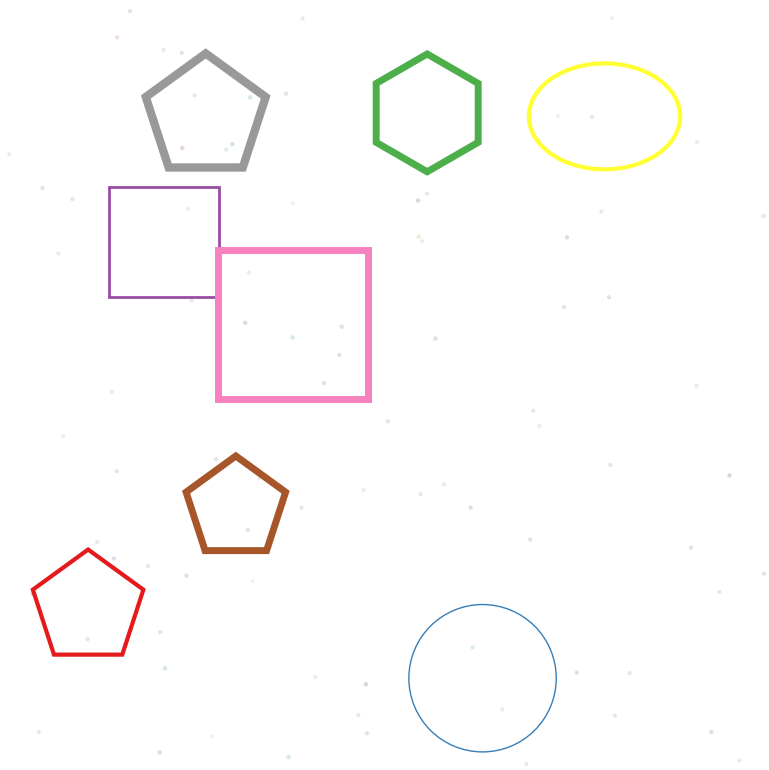[{"shape": "pentagon", "thickness": 1.5, "radius": 0.38, "center": [0.114, 0.211]}, {"shape": "circle", "thickness": 0.5, "radius": 0.48, "center": [0.627, 0.119]}, {"shape": "hexagon", "thickness": 2.5, "radius": 0.38, "center": [0.555, 0.853]}, {"shape": "square", "thickness": 1, "radius": 0.36, "center": [0.213, 0.686]}, {"shape": "oval", "thickness": 1.5, "radius": 0.49, "center": [0.785, 0.849]}, {"shape": "pentagon", "thickness": 2.5, "radius": 0.34, "center": [0.306, 0.34]}, {"shape": "square", "thickness": 2.5, "radius": 0.48, "center": [0.38, 0.579]}, {"shape": "pentagon", "thickness": 3, "radius": 0.41, "center": [0.267, 0.849]}]